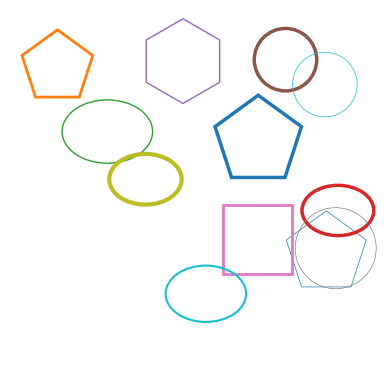[{"shape": "pentagon", "thickness": 2.5, "radius": 0.59, "center": [0.671, 0.635]}, {"shape": "pentagon", "thickness": 0.5, "radius": 0.55, "center": [0.847, 0.343]}, {"shape": "pentagon", "thickness": 2, "radius": 0.48, "center": [0.149, 0.826]}, {"shape": "oval", "thickness": 1, "radius": 0.59, "center": [0.279, 0.658]}, {"shape": "oval", "thickness": 2.5, "radius": 0.47, "center": [0.878, 0.453]}, {"shape": "hexagon", "thickness": 1, "radius": 0.55, "center": [0.475, 0.841]}, {"shape": "circle", "thickness": 2.5, "radius": 0.41, "center": [0.742, 0.845]}, {"shape": "square", "thickness": 2, "radius": 0.45, "center": [0.669, 0.377]}, {"shape": "circle", "thickness": 0.5, "radius": 0.53, "center": [0.872, 0.355]}, {"shape": "oval", "thickness": 3, "radius": 0.47, "center": [0.378, 0.534]}, {"shape": "circle", "thickness": 0.5, "radius": 0.42, "center": [0.844, 0.78]}, {"shape": "oval", "thickness": 1.5, "radius": 0.52, "center": [0.535, 0.237]}]